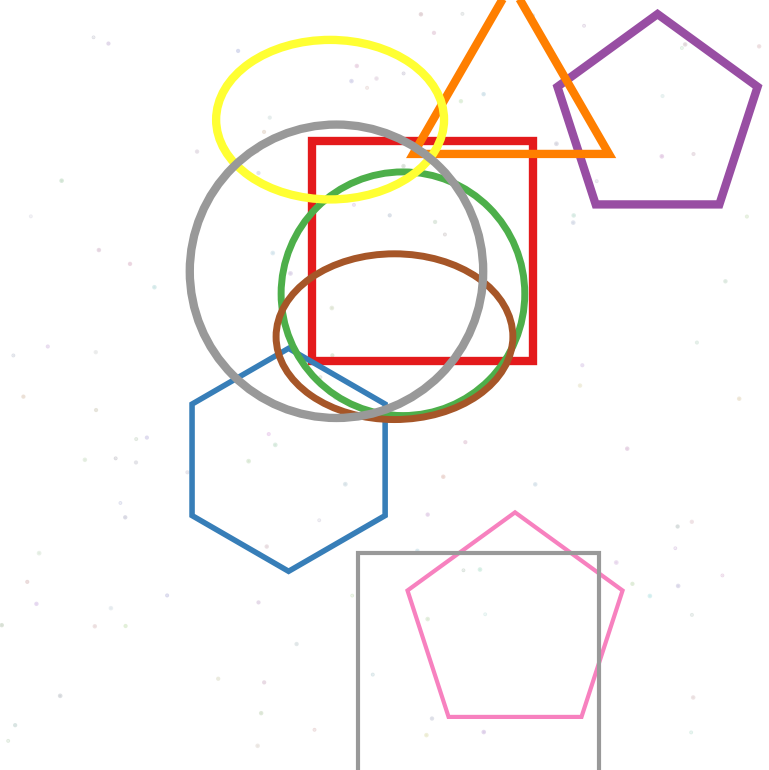[{"shape": "square", "thickness": 3, "radius": 0.71, "center": [0.549, 0.674]}, {"shape": "hexagon", "thickness": 2, "radius": 0.72, "center": [0.375, 0.403]}, {"shape": "circle", "thickness": 2.5, "radius": 0.79, "center": [0.523, 0.619]}, {"shape": "pentagon", "thickness": 3, "radius": 0.68, "center": [0.854, 0.845]}, {"shape": "triangle", "thickness": 3, "radius": 0.73, "center": [0.664, 0.873]}, {"shape": "oval", "thickness": 3, "radius": 0.74, "center": [0.429, 0.845]}, {"shape": "oval", "thickness": 2.5, "radius": 0.77, "center": [0.512, 0.563]}, {"shape": "pentagon", "thickness": 1.5, "radius": 0.73, "center": [0.669, 0.188]}, {"shape": "square", "thickness": 1.5, "radius": 0.78, "center": [0.621, 0.126]}, {"shape": "circle", "thickness": 3, "radius": 0.95, "center": [0.437, 0.648]}]